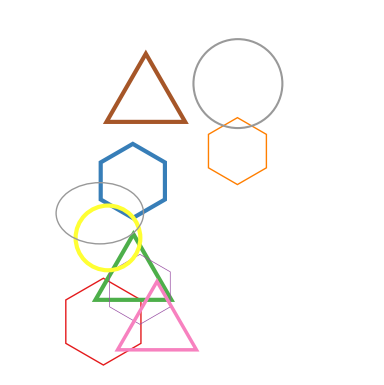[{"shape": "hexagon", "thickness": 1, "radius": 0.56, "center": [0.269, 0.165]}, {"shape": "hexagon", "thickness": 3, "radius": 0.48, "center": [0.345, 0.53]}, {"shape": "triangle", "thickness": 3, "radius": 0.57, "center": [0.347, 0.278]}, {"shape": "hexagon", "thickness": 0.5, "radius": 0.45, "center": [0.364, 0.248]}, {"shape": "hexagon", "thickness": 1, "radius": 0.43, "center": [0.617, 0.608]}, {"shape": "circle", "thickness": 3, "radius": 0.42, "center": [0.28, 0.382]}, {"shape": "triangle", "thickness": 3, "radius": 0.59, "center": [0.379, 0.742]}, {"shape": "triangle", "thickness": 2.5, "radius": 0.59, "center": [0.408, 0.15]}, {"shape": "circle", "thickness": 1.5, "radius": 0.58, "center": [0.618, 0.783]}, {"shape": "oval", "thickness": 1, "radius": 0.57, "center": [0.259, 0.446]}]